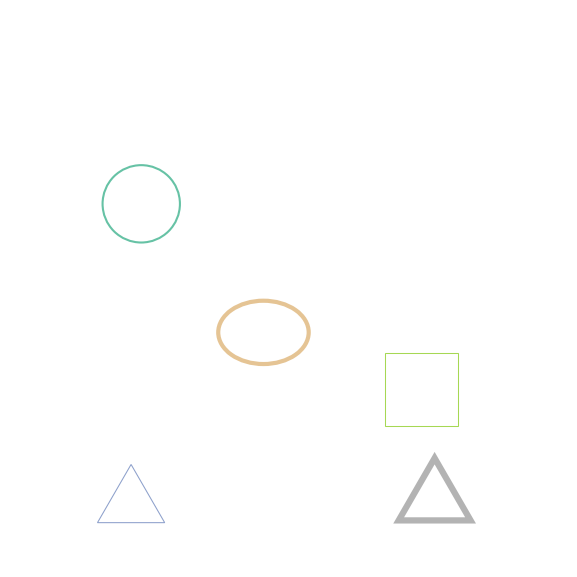[{"shape": "circle", "thickness": 1, "radius": 0.33, "center": [0.245, 0.646]}, {"shape": "triangle", "thickness": 0.5, "radius": 0.34, "center": [0.227, 0.128]}, {"shape": "square", "thickness": 0.5, "radius": 0.32, "center": [0.73, 0.324]}, {"shape": "oval", "thickness": 2, "radius": 0.39, "center": [0.456, 0.424]}, {"shape": "triangle", "thickness": 3, "radius": 0.36, "center": [0.753, 0.134]}]